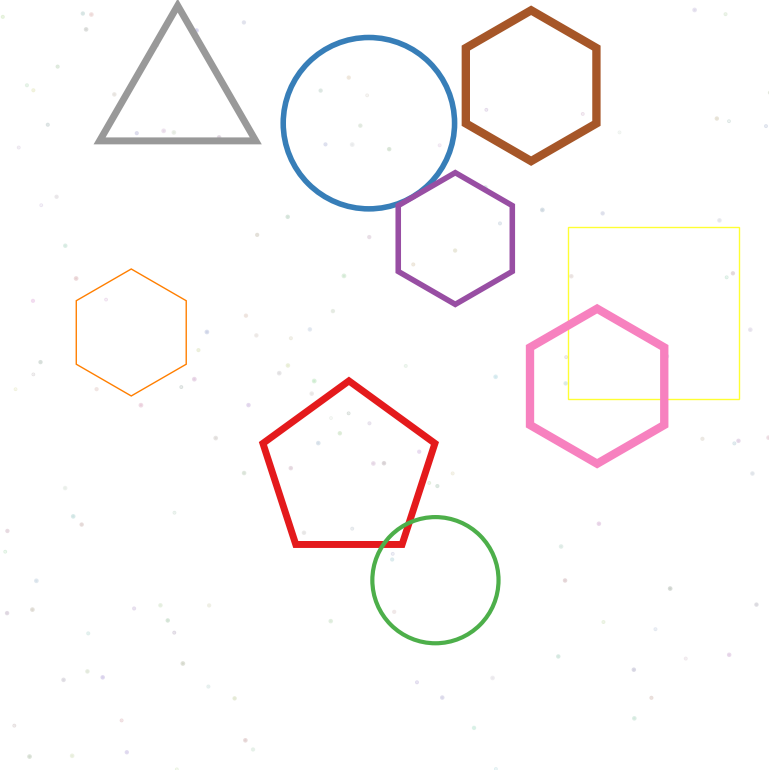[{"shape": "pentagon", "thickness": 2.5, "radius": 0.59, "center": [0.453, 0.388]}, {"shape": "circle", "thickness": 2, "radius": 0.56, "center": [0.479, 0.84]}, {"shape": "circle", "thickness": 1.5, "radius": 0.41, "center": [0.566, 0.247]}, {"shape": "hexagon", "thickness": 2, "radius": 0.43, "center": [0.591, 0.69]}, {"shape": "hexagon", "thickness": 0.5, "radius": 0.41, "center": [0.17, 0.568]}, {"shape": "square", "thickness": 0.5, "radius": 0.56, "center": [0.849, 0.593]}, {"shape": "hexagon", "thickness": 3, "radius": 0.49, "center": [0.69, 0.889]}, {"shape": "hexagon", "thickness": 3, "radius": 0.5, "center": [0.775, 0.498]}, {"shape": "triangle", "thickness": 2.5, "radius": 0.59, "center": [0.231, 0.876]}]